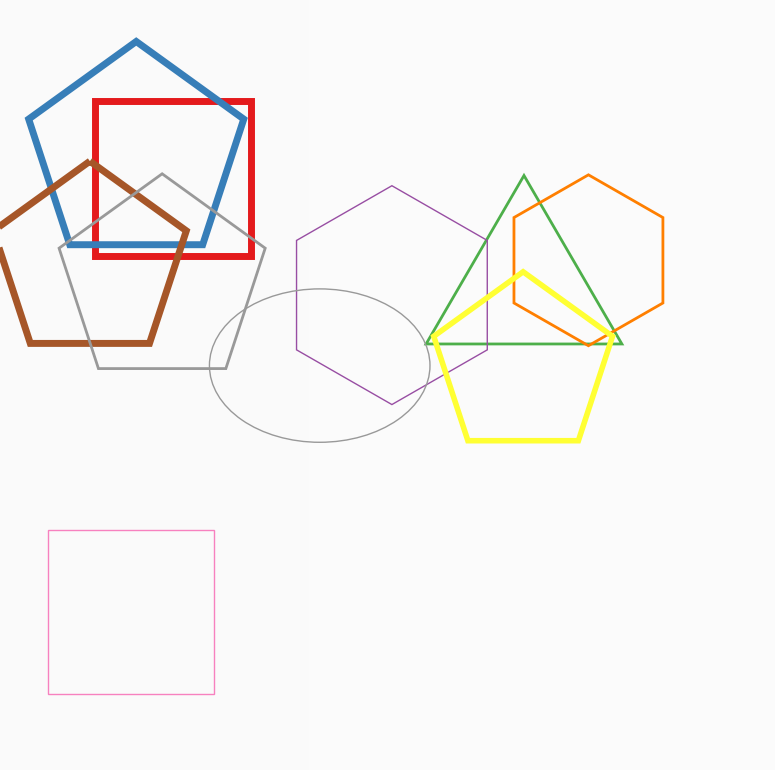[{"shape": "square", "thickness": 2.5, "radius": 0.5, "center": [0.224, 0.769]}, {"shape": "pentagon", "thickness": 2.5, "radius": 0.73, "center": [0.176, 0.8]}, {"shape": "triangle", "thickness": 1, "radius": 0.73, "center": [0.676, 0.626]}, {"shape": "hexagon", "thickness": 0.5, "radius": 0.71, "center": [0.506, 0.617]}, {"shape": "hexagon", "thickness": 1, "radius": 0.55, "center": [0.759, 0.662]}, {"shape": "pentagon", "thickness": 2, "radius": 0.61, "center": [0.675, 0.526]}, {"shape": "pentagon", "thickness": 2.5, "radius": 0.65, "center": [0.116, 0.66]}, {"shape": "square", "thickness": 0.5, "radius": 0.53, "center": [0.169, 0.205]}, {"shape": "oval", "thickness": 0.5, "radius": 0.71, "center": [0.413, 0.525]}, {"shape": "pentagon", "thickness": 1, "radius": 0.7, "center": [0.209, 0.634]}]